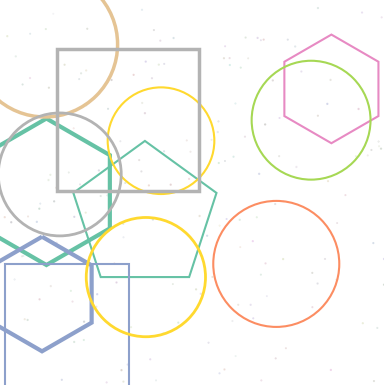[{"shape": "hexagon", "thickness": 3, "radius": 0.95, "center": [0.121, 0.502]}, {"shape": "pentagon", "thickness": 1.5, "radius": 0.98, "center": [0.376, 0.438]}, {"shape": "circle", "thickness": 1.5, "radius": 0.82, "center": [0.718, 0.315]}, {"shape": "hexagon", "thickness": 3, "radius": 0.74, "center": [0.109, 0.236]}, {"shape": "square", "thickness": 1.5, "radius": 0.8, "center": [0.173, 0.154]}, {"shape": "hexagon", "thickness": 1.5, "radius": 0.71, "center": [0.861, 0.769]}, {"shape": "circle", "thickness": 1.5, "radius": 0.77, "center": [0.808, 0.688]}, {"shape": "circle", "thickness": 2, "radius": 0.77, "center": [0.379, 0.28]}, {"shape": "circle", "thickness": 1.5, "radius": 0.69, "center": [0.418, 0.635]}, {"shape": "circle", "thickness": 2.5, "radius": 0.94, "center": [0.117, 0.885]}, {"shape": "square", "thickness": 2.5, "radius": 0.92, "center": [0.333, 0.688]}, {"shape": "circle", "thickness": 2, "radius": 0.8, "center": [0.155, 0.547]}]